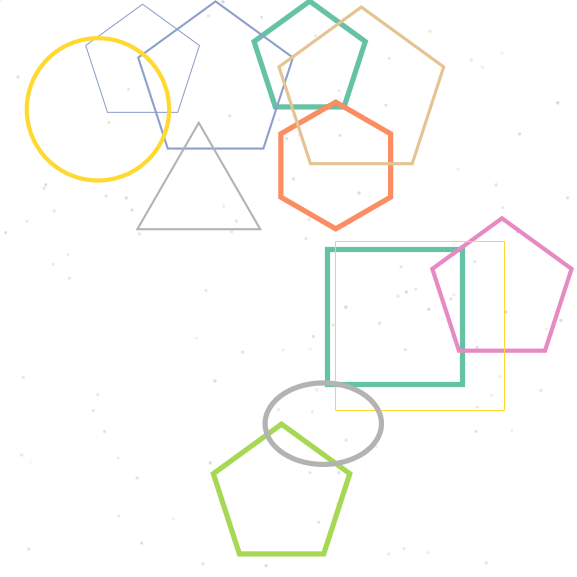[{"shape": "pentagon", "thickness": 2.5, "radius": 0.51, "center": [0.536, 0.896]}, {"shape": "square", "thickness": 2.5, "radius": 0.59, "center": [0.683, 0.451]}, {"shape": "hexagon", "thickness": 2.5, "radius": 0.55, "center": [0.581, 0.713]}, {"shape": "pentagon", "thickness": 1, "radius": 0.7, "center": [0.373, 0.856]}, {"shape": "pentagon", "thickness": 0.5, "radius": 0.52, "center": [0.247, 0.888]}, {"shape": "pentagon", "thickness": 2, "radius": 0.63, "center": [0.869, 0.494]}, {"shape": "pentagon", "thickness": 2.5, "radius": 0.62, "center": [0.488, 0.14]}, {"shape": "circle", "thickness": 2, "radius": 0.62, "center": [0.17, 0.81]}, {"shape": "square", "thickness": 0.5, "radius": 0.73, "center": [0.726, 0.436]}, {"shape": "pentagon", "thickness": 1.5, "radius": 0.75, "center": [0.626, 0.837]}, {"shape": "triangle", "thickness": 1, "radius": 0.61, "center": [0.344, 0.664]}, {"shape": "oval", "thickness": 2.5, "radius": 0.5, "center": [0.56, 0.265]}]